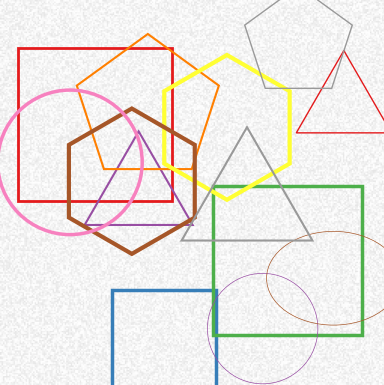[{"shape": "triangle", "thickness": 1, "radius": 0.71, "center": [0.893, 0.726]}, {"shape": "square", "thickness": 2, "radius": 0.99, "center": [0.247, 0.677]}, {"shape": "square", "thickness": 2.5, "radius": 0.68, "center": [0.426, 0.111]}, {"shape": "square", "thickness": 2.5, "radius": 0.96, "center": [0.747, 0.323]}, {"shape": "triangle", "thickness": 1.5, "radius": 0.81, "center": [0.36, 0.497]}, {"shape": "circle", "thickness": 0.5, "radius": 0.72, "center": [0.682, 0.146]}, {"shape": "pentagon", "thickness": 1.5, "radius": 0.97, "center": [0.384, 0.718]}, {"shape": "hexagon", "thickness": 3, "radius": 0.94, "center": [0.589, 0.669]}, {"shape": "hexagon", "thickness": 3, "radius": 0.94, "center": [0.342, 0.529]}, {"shape": "oval", "thickness": 0.5, "radius": 0.87, "center": [0.866, 0.277]}, {"shape": "circle", "thickness": 2.5, "radius": 0.94, "center": [0.182, 0.578]}, {"shape": "triangle", "thickness": 1.5, "radius": 0.98, "center": [0.642, 0.473]}, {"shape": "pentagon", "thickness": 1, "radius": 0.73, "center": [0.775, 0.889]}]